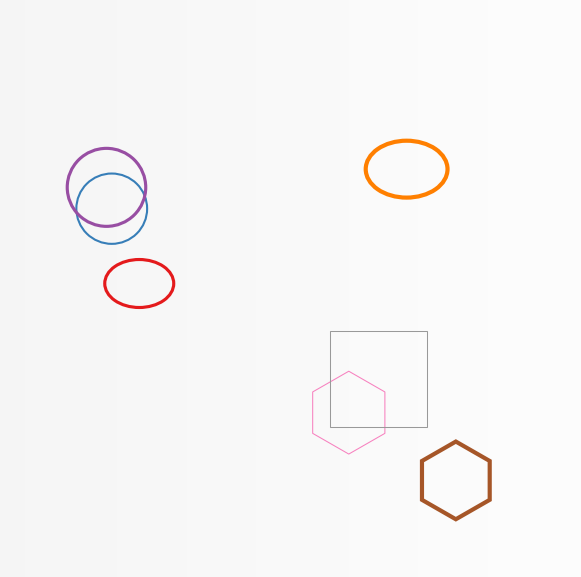[{"shape": "oval", "thickness": 1.5, "radius": 0.3, "center": [0.24, 0.508]}, {"shape": "circle", "thickness": 1, "radius": 0.3, "center": [0.192, 0.638]}, {"shape": "circle", "thickness": 1.5, "radius": 0.34, "center": [0.183, 0.675]}, {"shape": "oval", "thickness": 2, "radius": 0.35, "center": [0.7, 0.706]}, {"shape": "hexagon", "thickness": 2, "radius": 0.34, "center": [0.784, 0.167]}, {"shape": "hexagon", "thickness": 0.5, "radius": 0.36, "center": [0.6, 0.285]}, {"shape": "square", "thickness": 0.5, "radius": 0.42, "center": [0.651, 0.342]}]